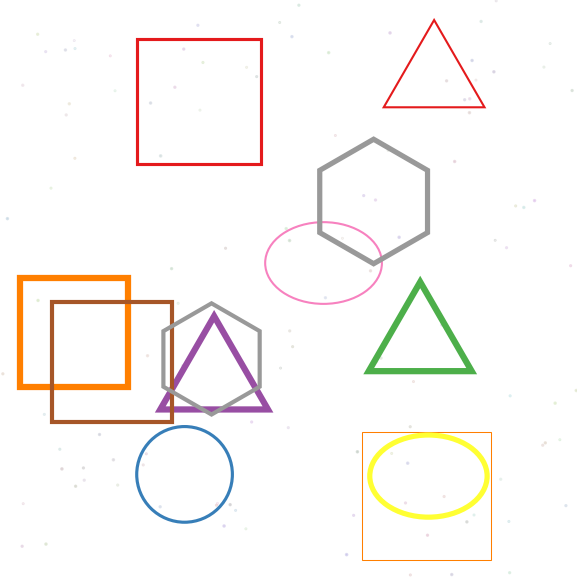[{"shape": "square", "thickness": 1.5, "radius": 0.54, "center": [0.344, 0.823]}, {"shape": "triangle", "thickness": 1, "radius": 0.5, "center": [0.752, 0.864]}, {"shape": "circle", "thickness": 1.5, "radius": 0.41, "center": [0.32, 0.178]}, {"shape": "triangle", "thickness": 3, "radius": 0.51, "center": [0.728, 0.408]}, {"shape": "triangle", "thickness": 3, "radius": 0.54, "center": [0.371, 0.344]}, {"shape": "square", "thickness": 3, "radius": 0.47, "center": [0.128, 0.423]}, {"shape": "square", "thickness": 0.5, "radius": 0.56, "center": [0.738, 0.141]}, {"shape": "oval", "thickness": 2.5, "radius": 0.51, "center": [0.742, 0.175]}, {"shape": "square", "thickness": 2, "radius": 0.52, "center": [0.194, 0.373]}, {"shape": "oval", "thickness": 1, "radius": 0.51, "center": [0.56, 0.544]}, {"shape": "hexagon", "thickness": 2.5, "radius": 0.54, "center": [0.647, 0.65]}, {"shape": "hexagon", "thickness": 2, "radius": 0.48, "center": [0.366, 0.378]}]